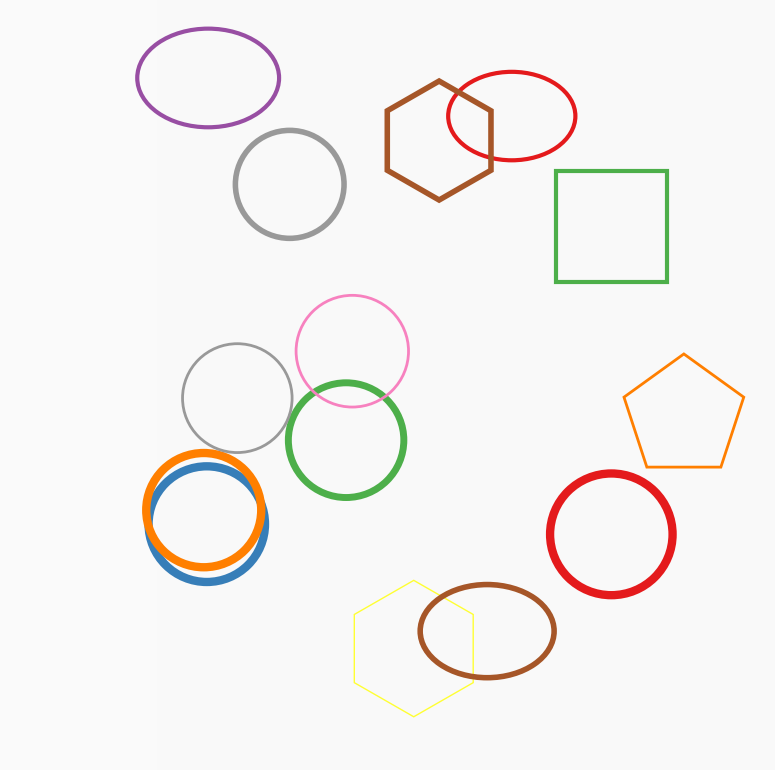[{"shape": "circle", "thickness": 3, "radius": 0.4, "center": [0.789, 0.306]}, {"shape": "oval", "thickness": 1.5, "radius": 0.41, "center": [0.66, 0.849]}, {"shape": "circle", "thickness": 3, "radius": 0.38, "center": [0.267, 0.319]}, {"shape": "circle", "thickness": 2.5, "radius": 0.37, "center": [0.447, 0.428]}, {"shape": "square", "thickness": 1.5, "radius": 0.36, "center": [0.789, 0.706]}, {"shape": "oval", "thickness": 1.5, "radius": 0.46, "center": [0.269, 0.899]}, {"shape": "circle", "thickness": 3, "radius": 0.37, "center": [0.263, 0.337]}, {"shape": "pentagon", "thickness": 1, "radius": 0.41, "center": [0.882, 0.459]}, {"shape": "hexagon", "thickness": 0.5, "radius": 0.44, "center": [0.534, 0.158]}, {"shape": "oval", "thickness": 2, "radius": 0.43, "center": [0.629, 0.18]}, {"shape": "hexagon", "thickness": 2, "radius": 0.39, "center": [0.567, 0.817]}, {"shape": "circle", "thickness": 1, "radius": 0.36, "center": [0.455, 0.544]}, {"shape": "circle", "thickness": 1, "radius": 0.35, "center": [0.306, 0.483]}, {"shape": "circle", "thickness": 2, "radius": 0.35, "center": [0.374, 0.761]}]